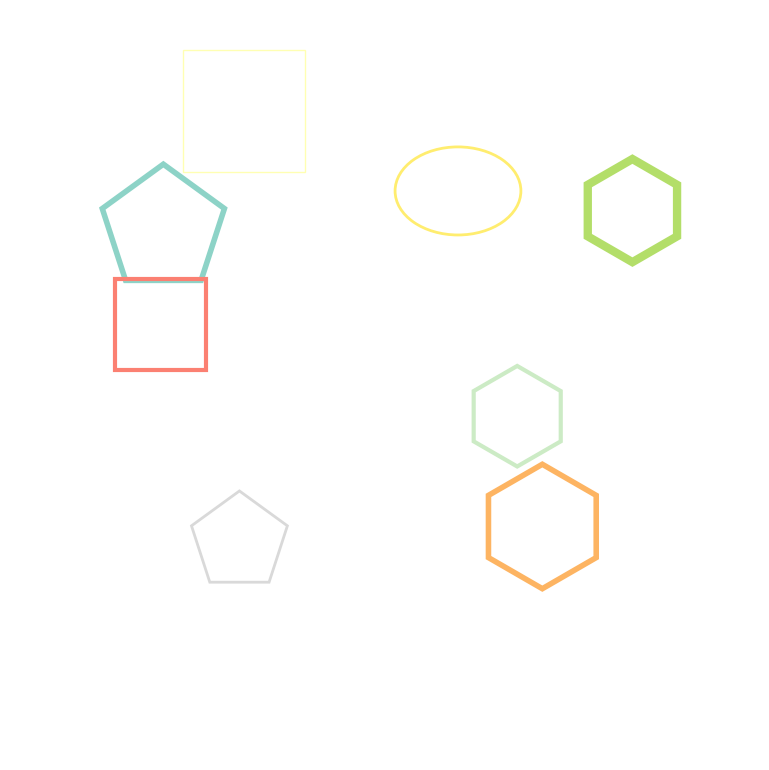[{"shape": "pentagon", "thickness": 2, "radius": 0.42, "center": [0.212, 0.703]}, {"shape": "square", "thickness": 0.5, "radius": 0.4, "center": [0.317, 0.856]}, {"shape": "square", "thickness": 1.5, "radius": 0.3, "center": [0.209, 0.578]}, {"shape": "hexagon", "thickness": 2, "radius": 0.4, "center": [0.704, 0.316]}, {"shape": "hexagon", "thickness": 3, "radius": 0.33, "center": [0.821, 0.727]}, {"shape": "pentagon", "thickness": 1, "radius": 0.33, "center": [0.311, 0.297]}, {"shape": "hexagon", "thickness": 1.5, "radius": 0.33, "center": [0.672, 0.459]}, {"shape": "oval", "thickness": 1, "radius": 0.41, "center": [0.595, 0.752]}]